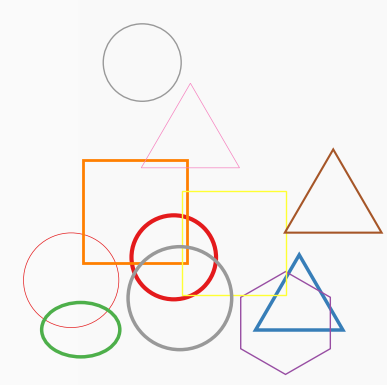[{"shape": "circle", "thickness": 3, "radius": 0.55, "center": [0.448, 0.332]}, {"shape": "circle", "thickness": 0.5, "radius": 0.61, "center": [0.184, 0.272]}, {"shape": "triangle", "thickness": 2.5, "radius": 0.65, "center": [0.772, 0.208]}, {"shape": "oval", "thickness": 2.5, "radius": 0.5, "center": [0.208, 0.144]}, {"shape": "hexagon", "thickness": 1, "radius": 0.67, "center": [0.737, 0.161]}, {"shape": "square", "thickness": 2, "radius": 0.67, "center": [0.348, 0.451]}, {"shape": "square", "thickness": 1, "radius": 0.67, "center": [0.604, 0.37]}, {"shape": "triangle", "thickness": 1.5, "radius": 0.72, "center": [0.86, 0.468]}, {"shape": "triangle", "thickness": 0.5, "radius": 0.73, "center": [0.491, 0.637]}, {"shape": "circle", "thickness": 2.5, "radius": 0.67, "center": [0.464, 0.226]}, {"shape": "circle", "thickness": 1, "radius": 0.5, "center": [0.367, 0.838]}]